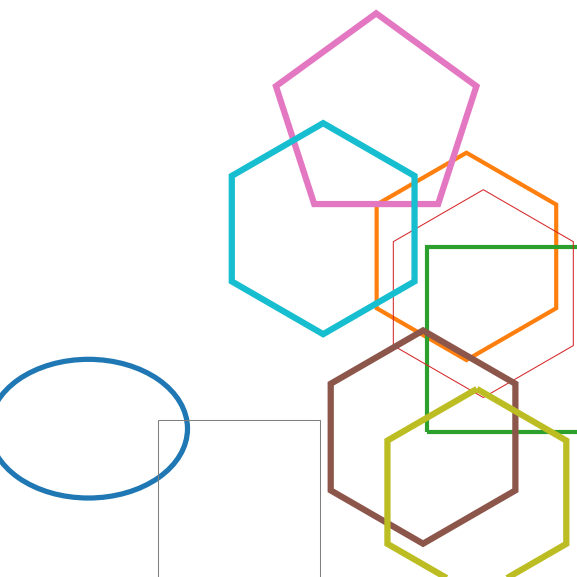[{"shape": "oval", "thickness": 2.5, "radius": 0.86, "center": [0.153, 0.257]}, {"shape": "hexagon", "thickness": 2, "radius": 0.9, "center": [0.808, 0.555]}, {"shape": "square", "thickness": 2, "radius": 0.8, "center": [0.9, 0.411]}, {"shape": "hexagon", "thickness": 0.5, "radius": 0.9, "center": [0.837, 0.491]}, {"shape": "hexagon", "thickness": 3, "radius": 0.92, "center": [0.733, 0.242]}, {"shape": "pentagon", "thickness": 3, "radius": 0.91, "center": [0.651, 0.793]}, {"shape": "square", "thickness": 0.5, "radius": 0.7, "center": [0.414, 0.13]}, {"shape": "hexagon", "thickness": 3, "radius": 0.89, "center": [0.826, 0.147]}, {"shape": "hexagon", "thickness": 3, "radius": 0.91, "center": [0.56, 0.603]}]